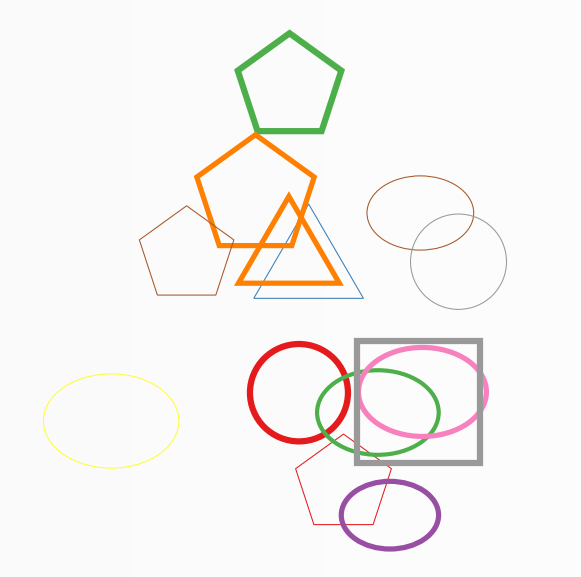[{"shape": "circle", "thickness": 3, "radius": 0.42, "center": [0.514, 0.319]}, {"shape": "pentagon", "thickness": 0.5, "radius": 0.43, "center": [0.591, 0.161]}, {"shape": "triangle", "thickness": 0.5, "radius": 0.54, "center": [0.531, 0.537]}, {"shape": "oval", "thickness": 2, "radius": 0.52, "center": [0.65, 0.285]}, {"shape": "pentagon", "thickness": 3, "radius": 0.47, "center": [0.498, 0.848]}, {"shape": "oval", "thickness": 2.5, "radius": 0.42, "center": [0.671, 0.107]}, {"shape": "triangle", "thickness": 2.5, "radius": 0.5, "center": [0.497, 0.559]}, {"shape": "pentagon", "thickness": 2.5, "radius": 0.53, "center": [0.44, 0.66]}, {"shape": "oval", "thickness": 0.5, "radius": 0.58, "center": [0.191, 0.27]}, {"shape": "oval", "thickness": 0.5, "radius": 0.46, "center": [0.723, 0.63]}, {"shape": "pentagon", "thickness": 0.5, "radius": 0.43, "center": [0.321, 0.557]}, {"shape": "oval", "thickness": 2.5, "radius": 0.55, "center": [0.727, 0.32]}, {"shape": "square", "thickness": 3, "radius": 0.53, "center": [0.72, 0.303]}, {"shape": "circle", "thickness": 0.5, "radius": 0.41, "center": [0.789, 0.546]}]